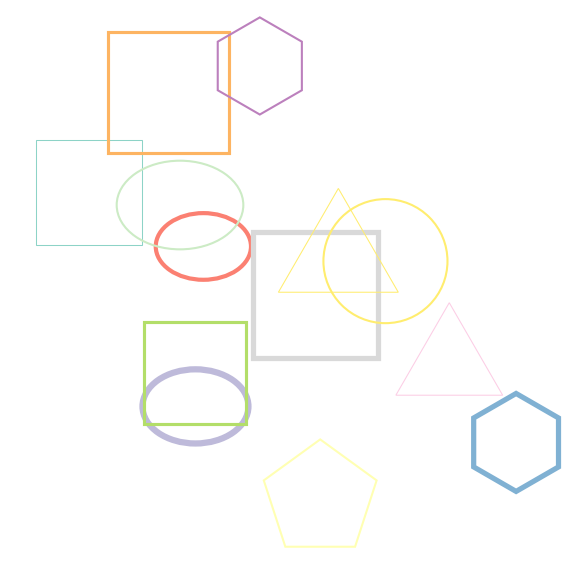[{"shape": "square", "thickness": 0.5, "radius": 0.46, "center": [0.154, 0.666]}, {"shape": "pentagon", "thickness": 1, "radius": 0.51, "center": [0.554, 0.136]}, {"shape": "oval", "thickness": 3, "radius": 0.46, "center": [0.338, 0.295]}, {"shape": "oval", "thickness": 2, "radius": 0.41, "center": [0.352, 0.572]}, {"shape": "hexagon", "thickness": 2.5, "radius": 0.42, "center": [0.894, 0.233]}, {"shape": "square", "thickness": 1.5, "radius": 0.52, "center": [0.292, 0.839]}, {"shape": "square", "thickness": 1.5, "radius": 0.44, "center": [0.338, 0.353]}, {"shape": "triangle", "thickness": 0.5, "radius": 0.53, "center": [0.778, 0.368]}, {"shape": "square", "thickness": 2.5, "radius": 0.54, "center": [0.547, 0.489]}, {"shape": "hexagon", "thickness": 1, "radius": 0.42, "center": [0.45, 0.885]}, {"shape": "oval", "thickness": 1, "radius": 0.55, "center": [0.312, 0.644]}, {"shape": "circle", "thickness": 1, "radius": 0.54, "center": [0.667, 0.547]}, {"shape": "triangle", "thickness": 0.5, "radius": 0.6, "center": [0.586, 0.553]}]